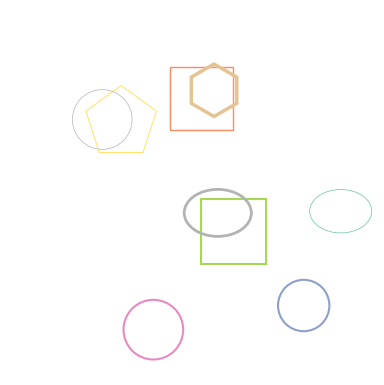[{"shape": "oval", "thickness": 0.5, "radius": 0.4, "center": [0.885, 0.451]}, {"shape": "square", "thickness": 1, "radius": 0.41, "center": [0.523, 0.744]}, {"shape": "circle", "thickness": 1.5, "radius": 0.33, "center": [0.789, 0.206]}, {"shape": "circle", "thickness": 1.5, "radius": 0.39, "center": [0.398, 0.144]}, {"shape": "square", "thickness": 1.5, "radius": 0.42, "center": [0.607, 0.399]}, {"shape": "pentagon", "thickness": 0.5, "radius": 0.48, "center": [0.315, 0.682]}, {"shape": "hexagon", "thickness": 2.5, "radius": 0.34, "center": [0.556, 0.766]}, {"shape": "circle", "thickness": 0.5, "radius": 0.39, "center": [0.266, 0.69]}, {"shape": "oval", "thickness": 2, "radius": 0.44, "center": [0.566, 0.447]}]